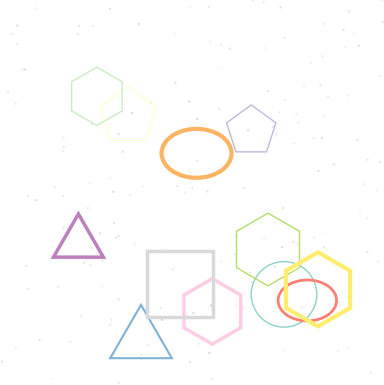[{"shape": "circle", "thickness": 1, "radius": 0.43, "center": [0.738, 0.235]}, {"shape": "pentagon", "thickness": 0.5, "radius": 0.39, "center": [0.333, 0.698]}, {"shape": "pentagon", "thickness": 1, "radius": 0.34, "center": [0.653, 0.66]}, {"shape": "oval", "thickness": 2, "radius": 0.38, "center": [0.798, 0.22]}, {"shape": "triangle", "thickness": 1.5, "radius": 0.46, "center": [0.366, 0.116]}, {"shape": "oval", "thickness": 3, "radius": 0.45, "center": [0.511, 0.602]}, {"shape": "hexagon", "thickness": 1, "radius": 0.47, "center": [0.696, 0.352]}, {"shape": "hexagon", "thickness": 2.5, "radius": 0.43, "center": [0.552, 0.191]}, {"shape": "square", "thickness": 2.5, "radius": 0.43, "center": [0.467, 0.263]}, {"shape": "triangle", "thickness": 2.5, "radius": 0.37, "center": [0.204, 0.369]}, {"shape": "hexagon", "thickness": 1, "radius": 0.38, "center": [0.252, 0.75]}, {"shape": "hexagon", "thickness": 3, "radius": 0.48, "center": [0.826, 0.249]}]